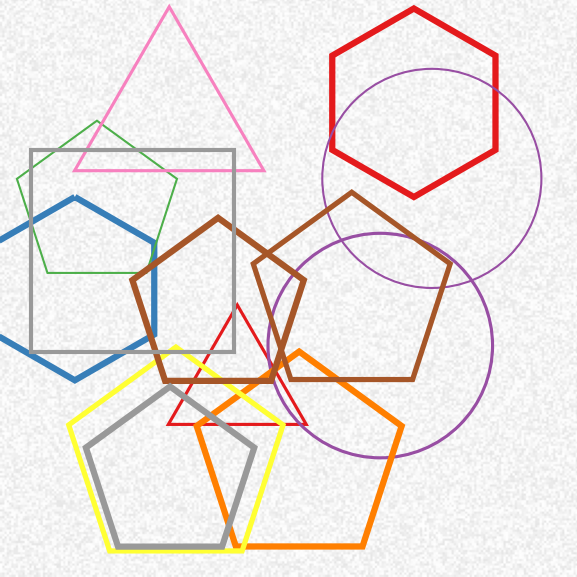[{"shape": "triangle", "thickness": 1.5, "radius": 0.69, "center": [0.411, 0.333]}, {"shape": "hexagon", "thickness": 3, "radius": 0.82, "center": [0.717, 0.821]}, {"shape": "hexagon", "thickness": 3, "radius": 0.79, "center": [0.13, 0.499]}, {"shape": "pentagon", "thickness": 1, "radius": 0.73, "center": [0.168, 0.644]}, {"shape": "circle", "thickness": 1, "radius": 0.95, "center": [0.748, 0.69]}, {"shape": "circle", "thickness": 1.5, "radius": 0.97, "center": [0.658, 0.401]}, {"shape": "pentagon", "thickness": 3, "radius": 0.93, "center": [0.518, 0.204]}, {"shape": "pentagon", "thickness": 2.5, "radius": 0.98, "center": [0.305, 0.203]}, {"shape": "pentagon", "thickness": 3, "radius": 0.78, "center": [0.378, 0.466]}, {"shape": "pentagon", "thickness": 2.5, "radius": 0.9, "center": [0.609, 0.487]}, {"shape": "triangle", "thickness": 1.5, "radius": 0.95, "center": [0.293, 0.798]}, {"shape": "square", "thickness": 2, "radius": 0.88, "center": [0.229, 0.564]}, {"shape": "pentagon", "thickness": 3, "radius": 0.77, "center": [0.294, 0.177]}]